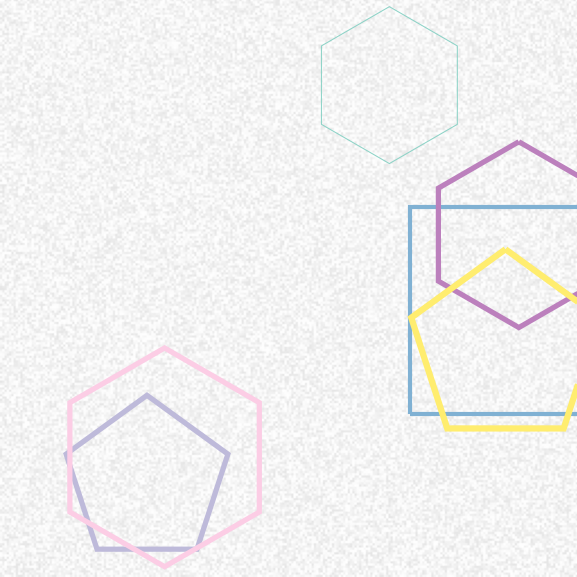[{"shape": "hexagon", "thickness": 0.5, "radius": 0.68, "center": [0.674, 0.852]}, {"shape": "pentagon", "thickness": 2.5, "radius": 0.74, "center": [0.255, 0.167]}, {"shape": "square", "thickness": 2, "radius": 0.89, "center": [0.888, 0.461]}, {"shape": "hexagon", "thickness": 2.5, "radius": 0.95, "center": [0.285, 0.207]}, {"shape": "hexagon", "thickness": 2.5, "radius": 0.8, "center": [0.898, 0.593]}, {"shape": "pentagon", "thickness": 3, "radius": 0.86, "center": [0.875, 0.396]}]